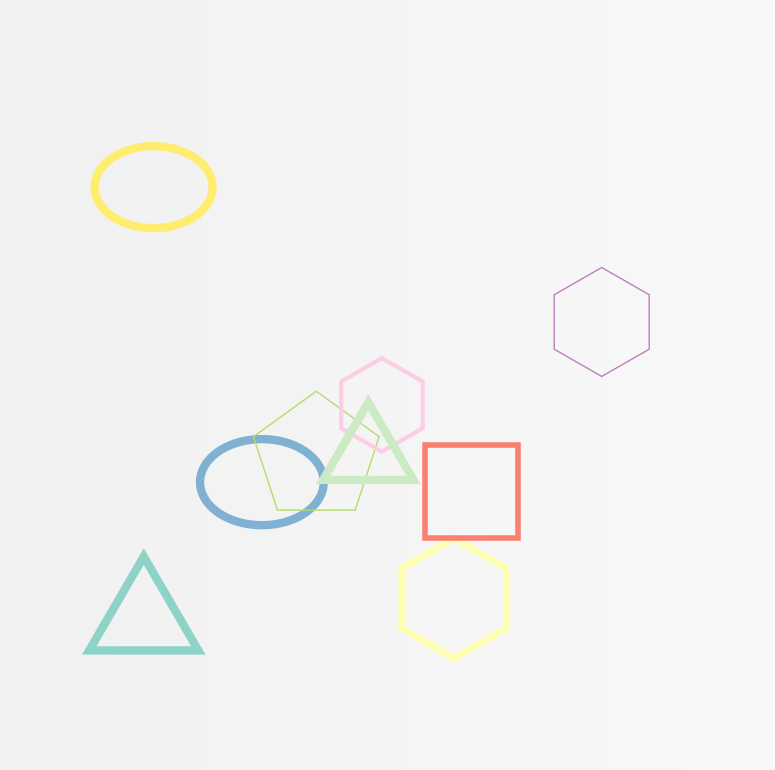[{"shape": "triangle", "thickness": 3, "radius": 0.41, "center": [0.186, 0.196]}, {"shape": "hexagon", "thickness": 2.5, "radius": 0.39, "center": [0.586, 0.223]}, {"shape": "square", "thickness": 2, "radius": 0.3, "center": [0.608, 0.362]}, {"shape": "oval", "thickness": 3, "radius": 0.4, "center": [0.338, 0.374]}, {"shape": "pentagon", "thickness": 0.5, "radius": 0.43, "center": [0.408, 0.407]}, {"shape": "hexagon", "thickness": 1.5, "radius": 0.3, "center": [0.493, 0.474]}, {"shape": "hexagon", "thickness": 0.5, "radius": 0.35, "center": [0.776, 0.582]}, {"shape": "triangle", "thickness": 3, "radius": 0.34, "center": [0.475, 0.41]}, {"shape": "oval", "thickness": 3, "radius": 0.38, "center": [0.198, 0.757]}]